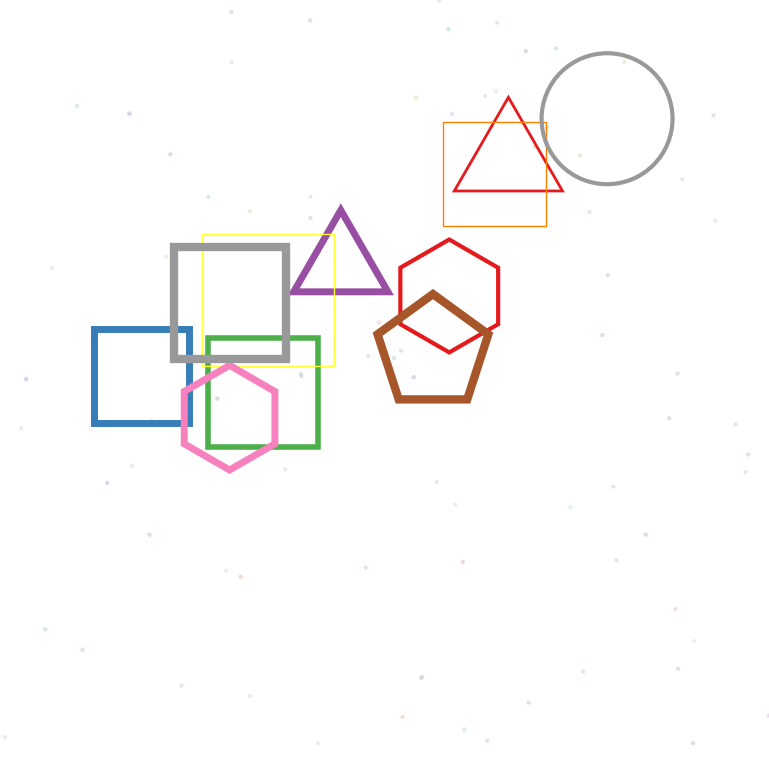[{"shape": "triangle", "thickness": 1, "radius": 0.41, "center": [0.66, 0.793]}, {"shape": "hexagon", "thickness": 1.5, "radius": 0.37, "center": [0.583, 0.616]}, {"shape": "square", "thickness": 2.5, "radius": 0.31, "center": [0.184, 0.511]}, {"shape": "square", "thickness": 2, "radius": 0.36, "center": [0.341, 0.49]}, {"shape": "triangle", "thickness": 2.5, "radius": 0.35, "center": [0.443, 0.656]}, {"shape": "square", "thickness": 0.5, "radius": 0.34, "center": [0.643, 0.774]}, {"shape": "square", "thickness": 0.5, "radius": 0.43, "center": [0.348, 0.61]}, {"shape": "pentagon", "thickness": 3, "radius": 0.38, "center": [0.562, 0.542]}, {"shape": "hexagon", "thickness": 2.5, "radius": 0.34, "center": [0.298, 0.458]}, {"shape": "circle", "thickness": 1.5, "radius": 0.43, "center": [0.788, 0.846]}, {"shape": "square", "thickness": 3, "radius": 0.36, "center": [0.299, 0.607]}]